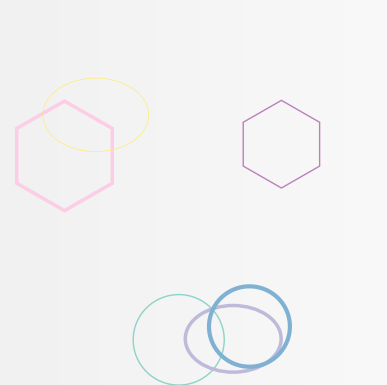[{"shape": "circle", "thickness": 1, "radius": 0.59, "center": [0.461, 0.117]}, {"shape": "oval", "thickness": 2.5, "radius": 0.62, "center": [0.602, 0.12]}, {"shape": "circle", "thickness": 3, "radius": 0.52, "center": [0.644, 0.152]}, {"shape": "hexagon", "thickness": 2.5, "radius": 0.71, "center": [0.166, 0.595]}, {"shape": "hexagon", "thickness": 1, "radius": 0.57, "center": [0.726, 0.625]}, {"shape": "oval", "thickness": 0.5, "radius": 0.68, "center": [0.247, 0.702]}]